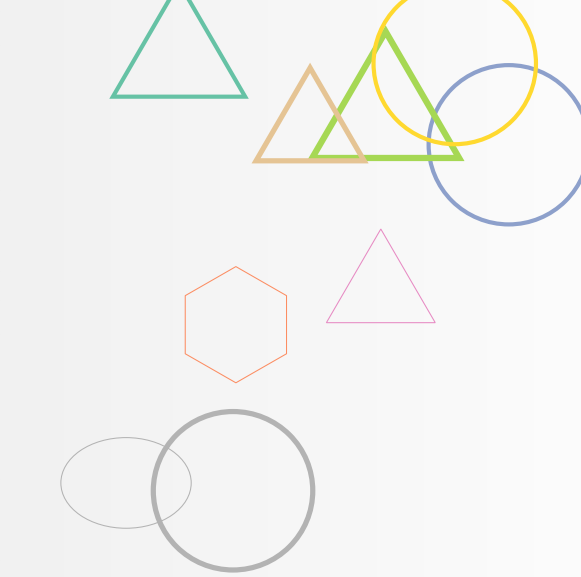[{"shape": "triangle", "thickness": 2, "radius": 0.66, "center": [0.308, 0.897]}, {"shape": "hexagon", "thickness": 0.5, "radius": 0.5, "center": [0.406, 0.437]}, {"shape": "circle", "thickness": 2, "radius": 0.69, "center": [0.875, 0.748]}, {"shape": "triangle", "thickness": 0.5, "radius": 0.54, "center": [0.655, 0.494]}, {"shape": "triangle", "thickness": 3, "radius": 0.73, "center": [0.663, 0.799]}, {"shape": "circle", "thickness": 2, "radius": 0.7, "center": [0.782, 0.889]}, {"shape": "triangle", "thickness": 2.5, "radius": 0.54, "center": [0.533, 0.774]}, {"shape": "oval", "thickness": 0.5, "radius": 0.56, "center": [0.217, 0.163]}, {"shape": "circle", "thickness": 2.5, "radius": 0.69, "center": [0.401, 0.149]}]